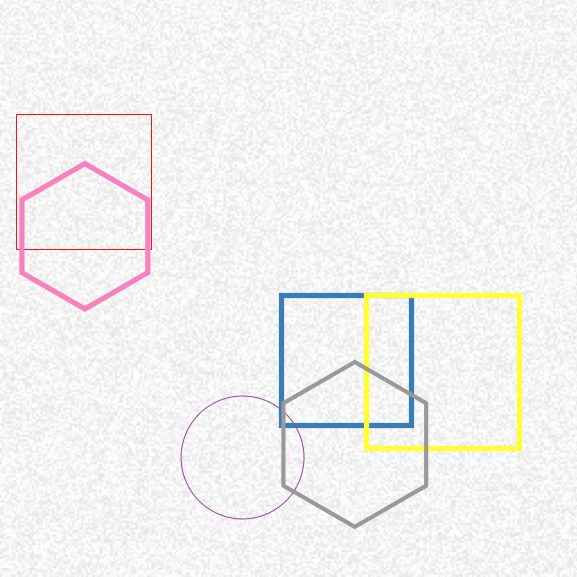[{"shape": "square", "thickness": 0.5, "radius": 0.59, "center": [0.145, 0.685]}, {"shape": "square", "thickness": 2.5, "radius": 0.56, "center": [0.599, 0.376]}, {"shape": "circle", "thickness": 0.5, "radius": 0.53, "center": [0.42, 0.207]}, {"shape": "square", "thickness": 2.5, "radius": 0.66, "center": [0.766, 0.356]}, {"shape": "hexagon", "thickness": 2.5, "radius": 0.63, "center": [0.147, 0.59]}, {"shape": "hexagon", "thickness": 2, "radius": 0.71, "center": [0.614, 0.23]}]